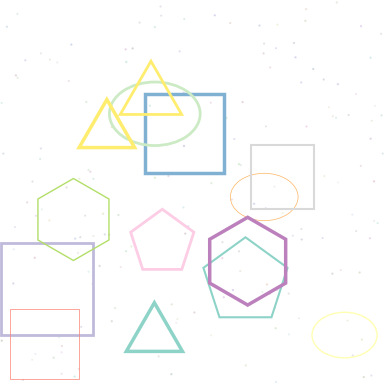[{"shape": "triangle", "thickness": 2.5, "radius": 0.42, "center": [0.401, 0.129]}, {"shape": "pentagon", "thickness": 1.5, "radius": 0.57, "center": [0.638, 0.269]}, {"shape": "oval", "thickness": 1, "radius": 0.42, "center": [0.895, 0.13]}, {"shape": "square", "thickness": 2, "radius": 0.6, "center": [0.122, 0.249]}, {"shape": "square", "thickness": 0.5, "radius": 0.45, "center": [0.116, 0.106]}, {"shape": "square", "thickness": 2.5, "radius": 0.51, "center": [0.478, 0.653]}, {"shape": "oval", "thickness": 0.5, "radius": 0.44, "center": [0.686, 0.488]}, {"shape": "hexagon", "thickness": 1, "radius": 0.53, "center": [0.191, 0.43]}, {"shape": "pentagon", "thickness": 2, "radius": 0.43, "center": [0.422, 0.37]}, {"shape": "square", "thickness": 1.5, "radius": 0.41, "center": [0.734, 0.54]}, {"shape": "hexagon", "thickness": 2.5, "radius": 0.57, "center": [0.643, 0.322]}, {"shape": "oval", "thickness": 2, "radius": 0.59, "center": [0.402, 0.704]}, {"shape": "triangle", "thickness": 2.5, "radius": 0.42, "center": [0.278, 0.658]}, {"shape": "triangle", "thickness": 2, "radius": 0.46, "center": [0.392, 0.749]}]